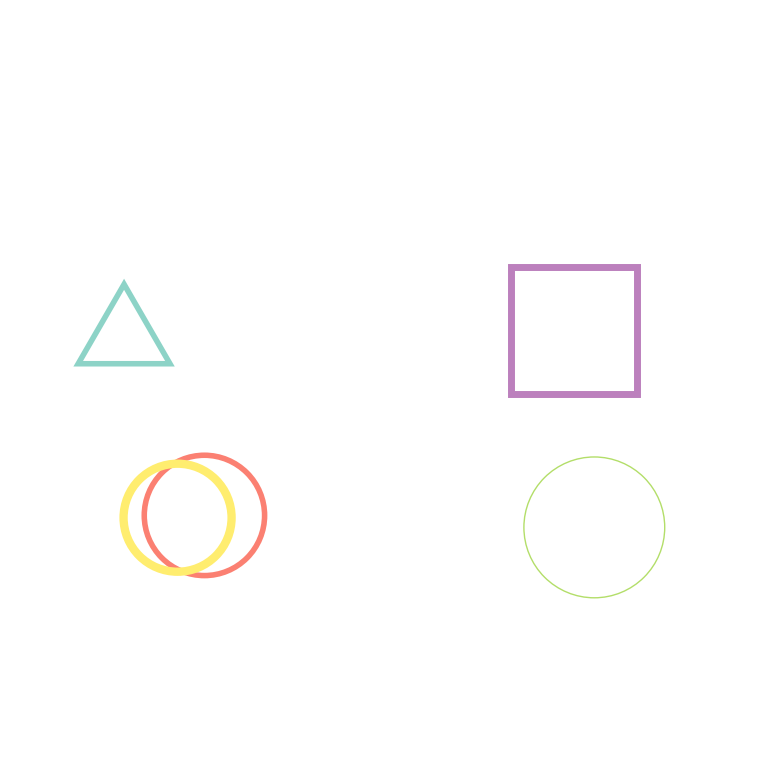[{"shape": "triangle", "thickness": 2, "radius": 0.34, "center": [0.161, 0.562]}, {"shape": "circle", "thickness": 2, "radius": 0.39, "center": [0.265, 0.331]}, {"shape": "circle", "thickness": 0.5, "radius": 0.46, "center": [0.772, 0.315]}, {"shape": "square", "thickness": 2.5, "radius": 0.41, "center": [0.746, 0.571]}, {"shape": "circle", "thickness": 3, "radius": 0.35, "center": [0.231, 0.328]}]